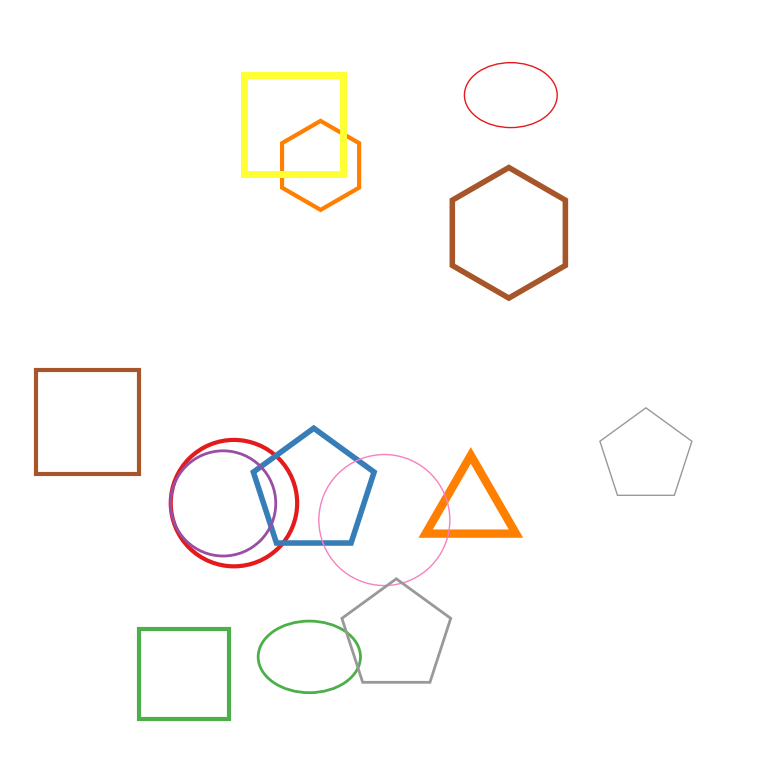[{"shape": "circle", "thickness": 1.5, "radius": 0.41, "center": [0.304, 0.347]}, {"shape": "oval", "thickness": 0.5, "radius": 0.3, "center": [0.663, 0.876]}, {"shape": "pentagon", "thickness": 2, "radius": 0.41, "center": [0.407, 0.361]}, {"shape": "square", "thickness": 1.5, "radius": 0.29, "center": [0.239, 0.125]}, {"shape": "oval", "thickness": 1, "radius": 0.33, "center": [0.402, 0.147]}, {"shape": "circle", "thickness": 1, "radius": 0.34, "center": [0.29, 0.346]}, {"shape": "triangle", "thickness": 3, "radius": 0.34, "center": [0.611, 0.341]}, {"shape": "hexagon", "thickness": 1.5, "radius": 0.29, "center": [0.416, 0.785]}, {"shape": "square", "thickness": 2.5, "radius": 0.32, "center": [0.381, 0.838]}, {"shape": "square", "thickness": 1.5, "radius": 0.34, "center": [0.114, 0.452]}, {"shape": "hexagon", "thickness": 2, "radius": 0.42, "center": [0.661, 0.698]}, {"shape": "circle", "thickness": 0.5, "radius": 0.43, "center": [0.499, 0.325]}, {"shape": "pentagon", "thickness": 0.5, "radius": 0.31, "center": [0.839, 0.408]}, {"shape": "pentagon", "thickness": 1, "radius": 0.37, "center": [0.515, 0.174]}]